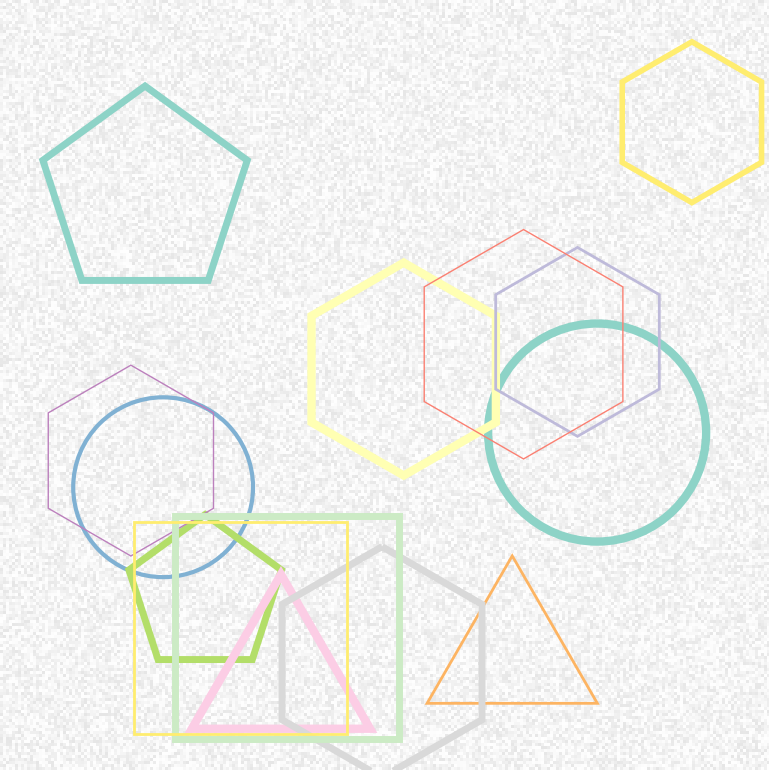[{"shape": "circle", "thickness": 3, "radius": 0.71, "center": [0.775, 0.438]}, {"shape": "pentagon", "thickness": 2.5, "radius": 0.7, "center": [0.188, 0.749]}, {"shape": "hexagon", "thickness": 3, "radius": 0.69, "center": [0.524, 0.521]}, {"shape": "hexagon", "thickness": 1, "radius": 0.61, "center": [0.75, 0.556]}, {"shape": "hexagon", "thickness": 0.5, "radius": 0.74, "center": [0.68, 0.553]}, {"shape": "circle", "thickness": 1.5, "radius": 0.58, "center": [0.212, 0.367]}, {"shape": "triangle", "thickness": 1, "radius": 0.64, "center": [0.665, 0.15]}, {"shape": "pentagon", "thickness": 2.5, "radius": 0.52, "center": [0.266, 0.228]}, {"shape": "triangle", "thickness": 3, "radius": 0.67, "center": [0.365, 0.12]}, {"shape": "hexagon", "thickness": 2.5, "radius": 0.75, "center": [0.496, 0.14]}, {"shape": "hexagon", "thickness": 0.5, "radius": 0.62, "center": [0.17, 0.402]}, {"shape": "square", "thickness": 2.5, "radius": 0.72, "center": [0.373, 0.185]}, {"shape": "hexagon", "thickness": 2, "radius": 0.52, "center": [0.899, 0.841]}, {"shape": "square", "thickness": 1, "radius": 0.69, "center": [0.312, 0.184]}]